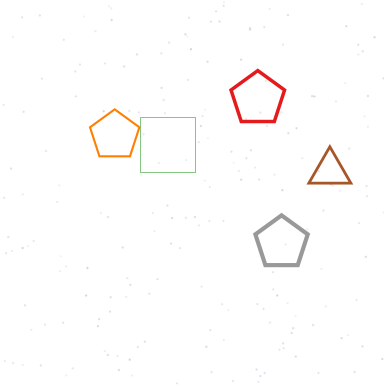[{"shape": "pentagon", "thickness": 2.5, "radius": 0.37, "center": [0.67, 0.744]}, {"shape": "square", "thickness": 0.5, "radius": 0.36, "center": [0.435, 0.624]}, {"shape": "pentagon", "thickness": 1.5, "radius": 0.34, "center": [0.298, 0.649]}, {"shape": "triangle", "thickness": 2, "radius": 0.32, "center": [0.857, 0.556]}, {"shape": "pentagon", "thickness": 3, "radius": 0.36, "center": [0.731, 0.369]}]